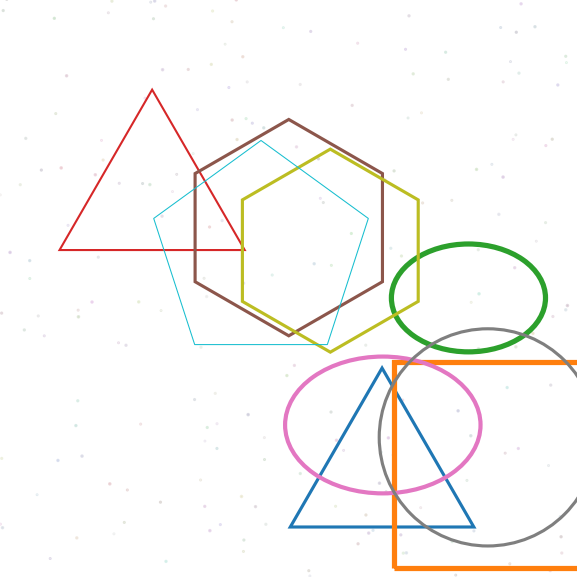[{"shape": "triangle", "thickness": 1.5, "radius": 0.92, "center": [0.662, 0.178]}, {"shape": "square", "thickness": 2.5, "radius": 0.89, "center": [0.861, 0.194]}, {"shape": "oval", "thickness": 2.5, "radius": 0.67, "center": [0.811, 0.483]}, {"shape": "triangle", "thickness": 1, "radius": 0.93, "center": [0.263, 0.659]}, {"shape": "hexagon", "thickness": 1.5, "radius": 0.94, "center": [0.5, 0.605]}, {"shape": "oval", "thickness": 2, "radius": 0.85, "center": [0.663, 0.263]}, {"shape": "circle", "thickness": 1.5, "radius": 0.94, "center": [0.845, 0.242]}, {"shape": "hexagon", "thickness": 1.5, "radius": 0.88, "center": [0.572, 0.565]}, {"shape": "pentagon", "thickness": 0.5, "radius": 0.98, "center": [0.452, 0.561]}]